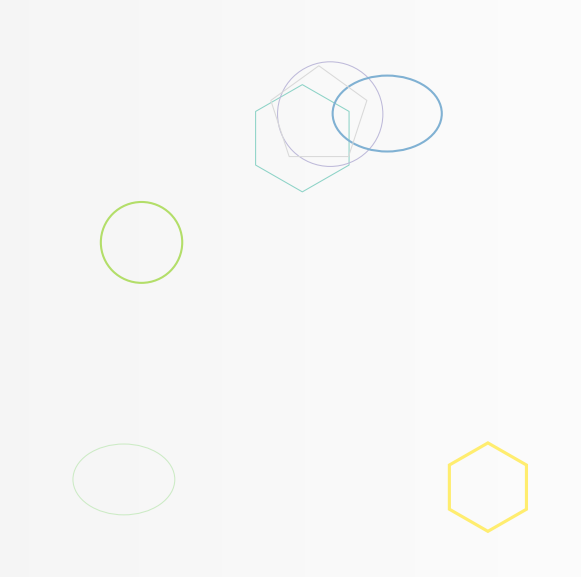[{"shape": "hexagon", "thickness": 0.5, "radius": 0.46, "center": [0.52, 0.76]}, {"shape": "circle", "thickness": 0.5, "radius": 0.45, "center": [0.568, 0.802]}, {"shape": "oval", "thickness": 1, "radius": 0.47, "center": [0.666, 0.803]}, {"shape": "circle", "thickness": 1, "radius": 0.35, "center": [0.244, 0.579]}, {"shape": "pentagon", "thickness": 0.5, "radius": 0.43, "center": [0.549, 0.798]}, {"shape": "oval", "thickness": 0.5, "radius": 0.44, "center": [0.213, 0.169]}, {"shape": "hexagon", "thickness": 1.5, "radius": 0.38, "center": [0.839, 0.156]}]